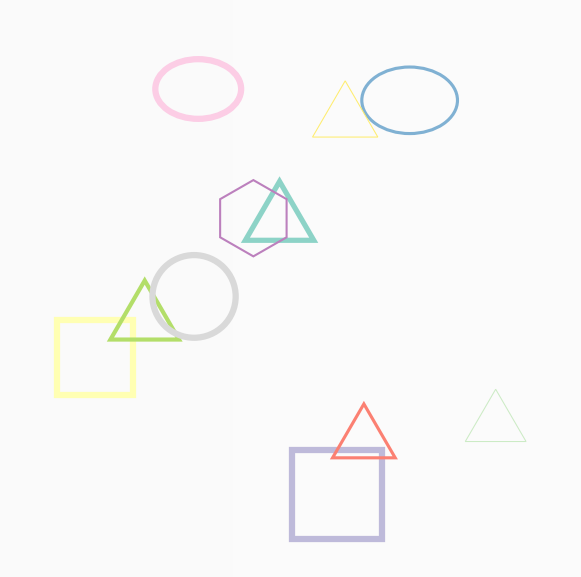[{"shape": "triangle", "thickness": 2.5, "radius": 0.34, "center": [0.481, 0.617]}, {"shape": "square", "thickness": 3, "radius": 0.32, "center": [0.164, 0.38]}, {"shape": "square", "thickness": 3, "radius": 0.38, "center": [0.58, 0.143]}, {"shape": "triangle", "thickness": 1.5, "radius": 0.31, "center": [0.626, 0.237]}, {"shape": "oval", "thickness": 1.5, "radius": 0.41, "center": [0.705, 0.825]}, {"shape": "triangle", "thickness": 2, "radius": 0.34, "center": [0.249, 0.445]}, {"shape": "oval", "thickness": 3, "radius": 0.37, "center": [0.341, 0.845]}, {"shape": "circle", "thickness": 3, "radius": 0.36, "center": [0.334, 0.486]}, {"shape": "hexagon", "thickness": 1, "radius": 0.33, "center": [0.436, 0.621]}, {"shape": "triangle", "thickness": 0.5, "radius": 0.3, "center": [0.853, 0.265]}, {"shape": "triangle", "thickness": 0.5, "radius": 0.32, "center": [0.594, 0.794]}]